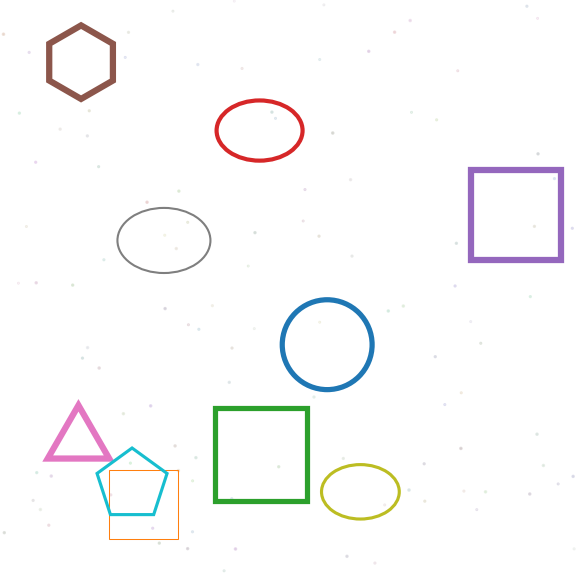[{"shape": "circle", "thickness": 2.5, "radius": 0.39, "center": [0.567, 0.402]}, {"shape": "square", "thickness": 0.5, "radius": 0.3, "center": [0.249, 0.126]}, {"shape": "square", "thickness": 2.5, "radius": 0.4, "center": [0.452, 0.212]}, {"shape": "oval", "thickness": 2, "radius": 0.37, "center": [0.449, 0.773]}, {"shape": "square", "thickness": 3, "radius": 0.39, "center": [0.893, 0.627]}, {"shape": "hexagon", "thickness": 3, "radius": 0.32, "center": [0.14, 0.891]}, {"shape": "triangle", "thickness": 3, "radius": 0.31, "center": [0.136, 0.236]}, {"shape": "oval", "thickness": 1, "radius": 0.4, "center": [0.284, 0.583]}, {"shape": "oval", "thickness": 1.5, "radius": 0.34, "center": [0.624, 0.147]}, {"shape": "pentagon", "thickness": 1.5, "radius": 0.32, "center": [0.229, 0.16]}]